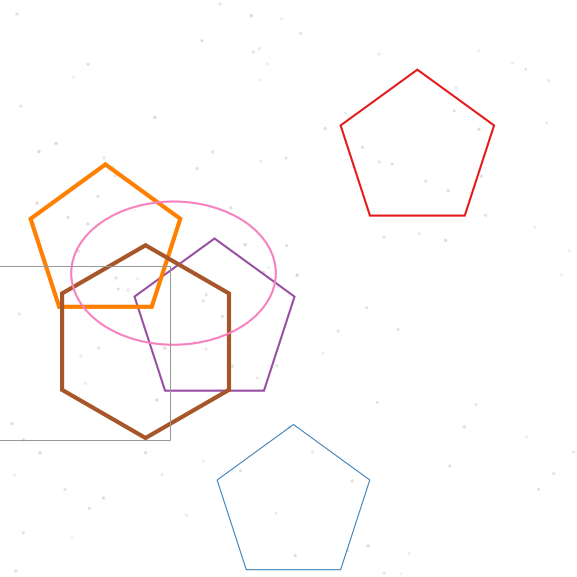[{"shape": "pentagon", "thickness": 1, "radius": 0.7, "center": [0.723, 0.739]}, {"shape": "pentagon", "thickness": 0.5, "radius": 0.69, "center": [0.508, 0.125]}, {"shape": "pentagon", "thickness": 1, "radius": 0.73, "center": [0.371, 0.44]}, {"shape": "pentagon", "thickness": 2, "radius": 0.68, "center": [0.183, 0.578]}, {"shape": "hexagon", "thickness": 2, "radius": 0.83, "center": [0.252, 0.408]}, {"shape": "oval", "thickness": 1, "radius": 0.89, "center": [0.3, 0.526]}, {"shape": "square", "thickness": 0.5, "radius": 0.75, "center": [0.143, 0.388]}]